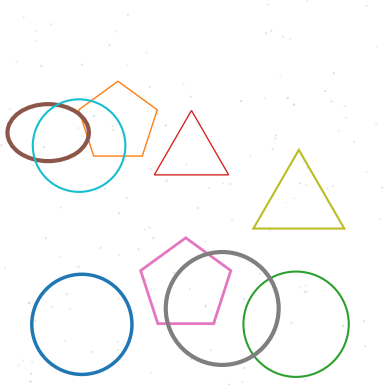[{"shape": "circle", "thickness": 2.5, "radius": 0.65, "center": [0.213, 0.158]}, {"shape": "pentagon", "thickness": 1, "radius": 0.54, "center": [0.306, 0.682]}, {"shape": "circle", "thickness": 1.5, "radius": 0.68, "center": [0.769, 0.158]}, {"shape": "triangle", "thickness": 1, "radius": 0.56, "center": [0.497, 0.602]}, {"shape": "oval", "thickness": 3, "radius": 0.53, "center": [0.125, 0.655]}, {"shape": "pentagon", "thickness": 2, "radius": 0.62, "center": [0.482, 0.259]}, {"shape": "circle", "thickness": 3, "radius": 0.73, "center": [0.577, 0.199]}, {"shape": "triangle", "thickness": 1.5, "radius": 0.68, "center": [0.776, 0.475]}, {"shape": "circle", "thickness": 1.5, "radius": 0.6, "center": [0.205, 0.622]}]